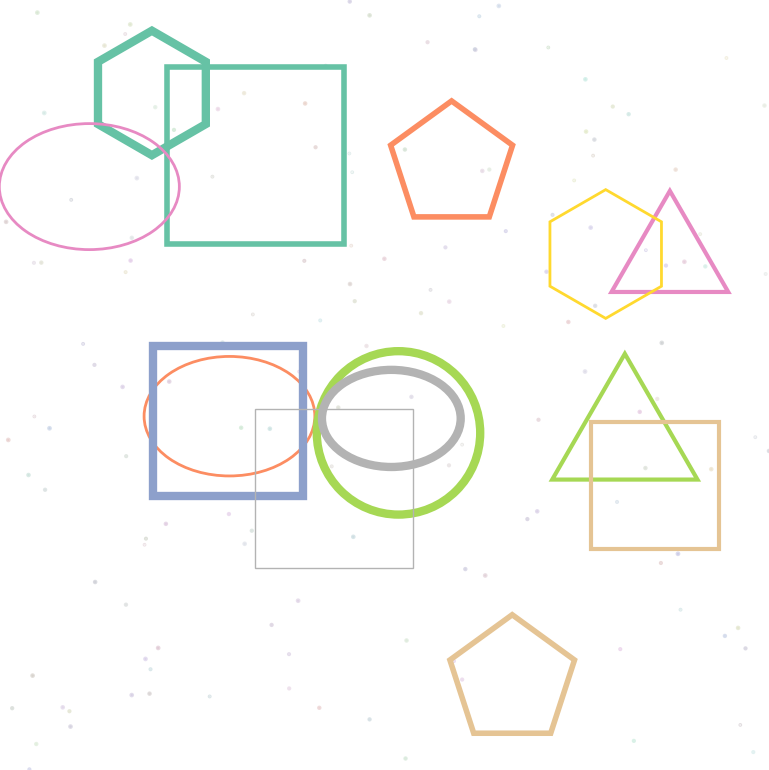[{"shape": "square", "thickness": 2, "radius": 0.58, "center": [0.332, 0.798]}, {"shape": "hexagon", "thickness": 3, "radius": 0.4, "center": [0.197, 0.879]}, {"shape": "pentagon", "thickness": 2, "radius": 0.42, "center": [0.587, 0.786]}, {"shape": "oval", "thickness": 1, "radius": 0.55, "center": [0.298, 0.459]}, {"shape": "square", "thickness": 3, "radius": 0.49, "center": [0.296, 0.454]}, {"shape": "oval", "thickness": 1, "radius": 0.58, "center": [0.116, 0.758]}, {"shape": "triangle", "thickness": 1.5, "radius": 0.44, "center": [0.87, 0.665]}, {"shape": "circle", "thickness": 3, "radius": 0.53, "center": [0.518, 0.438]}, {"shape": "triangle", "thickness": 1.5, "radius": 0.54, "center": [0.811, 0.432]}, {"shape": "hexagon", "thickness": 1, "radius": 0.42, "center": [0.787, 0.67]}, {"shape": "pentagon", "thickness": 2, "radius": 0.43, "center": [0.665, 0.117]}, {"shape": "square", "thickness": 1.5, "radius": 0.41, "center": [0.851, 0.37]}, {"shape": "square", "thickness": 0.5, "radius": 0.52, "center": [0.434, 0.365]}, {"shape": "oval", "thickness": 3, "radius": 0.45, "center": [0.508, 0.457]}]